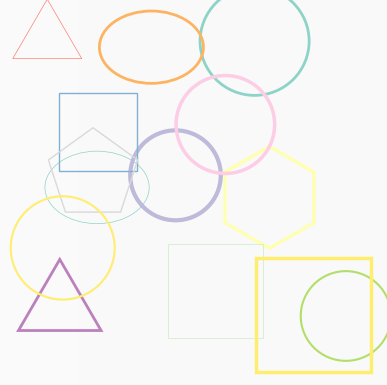[{"shape": "oval", "thickness": 0.5, "radius": 0.67, "center": [0.25, 0.513]}, {"shape": "circle", "thickness": 2, "radius": 0.7, "center": [0.657, 0.893]}, {"shape": "hexagon", "thickness": 2.5, "radius": 0.66, "center": [0.695, 0.487]}, {"shape": "circle", "thickness": 3, "radius": 0.58, "center": [0.453, 0.545]}, {"shape": "triangle", "thickness": 0.5, "radius": 0.51, "center": [0.122, 0.899]}, {"shape": "square", "thickness": 1, "radius": 0.51, "center": [0.252, 0.658]}, {"shape": "oval", "thickness": 2, "radius": 0.67, "center": [0.391, 0.877]}, {"shape": "circle", "thickness": 1.5, "radius": 0.58, "center": [0.893, 0.179]}, {"shape": "circle", "thickness": 2.5, "radius": 0.64, "center": [0.582, 0.677]}, {"shape": "pentagon", "thickness": 1, "radius": 0.61, "center": [0.24, 0.547]}, {"shape": "triangle", "thickness": 2, "radius": 0.62, "center": [0.154, 0.203]}, {"shape": "square", "thickness": 0.5, "radius": 0.61, "center": [0.555, 0.244]}, {"shape": "circle", "thickness": 1.5, "radius": 0.67, "center": [0.162, 0.356]}, {"shape": "square", "thickness": 2.5, "radius": 0.74, "center": [0.81, 0.182]}]